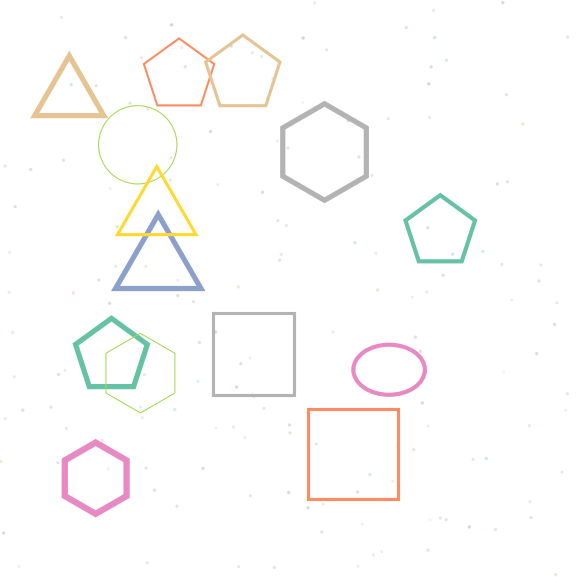[{"shape": "pentagon", "thickness": 2.5, "radius": 0.33, "center": [0.193, 0.383]}, {"shape": "pentagon", "thickness": 2, "radius": 0.32, "center": [0.762, 0.598]}, {"shape": "pentagon", "thickness": 1, "radius": 0.32, "center": [0.31, 0.868]}, {"shape": "square", "thickness": 1.5, "radius": 0.39, "center": [0.611, 0.213]}, {"shape": "triangle", "thickness": 2.5, "radius": 0.43, "center": [0.274, 0.542]}, {"shape": "oval", "thickness": 2, "radius": 0.31, "center": [0.674, 0.359]}, {"shape": "hexagon", "thickness": 3, "radius": 0.31, "center": [0.166, 0.171]}, {"shape": "hexagon", "thickness": 0.5, "radius": 0.34, "center": [0.243, 0.353]}, {"shape": "circle", "thickness": 0.5, "radius": 0.34, "center": [0.239, 0.748]}, {"shape": "triangle", "thickness": 1.5, "radius": 0.39, "center": [0.271, 0.632]}, {"shape": "triangle", "thickness": 2.5, "radius": 0.35, "center": [0.12, 0.833]}, {"shape": "pentagon", "thickness": 1.5, "radius": 0.34, "center": [0.42, 0.871]}, {"shape": "square", "thickness": 1.5, "radius": 0.35, "center": [0.439, 0.386]}, {"shape": "hexagon", "thickness": 2.5, "radius": 0.42, "center": [0.562, 0.736]}]